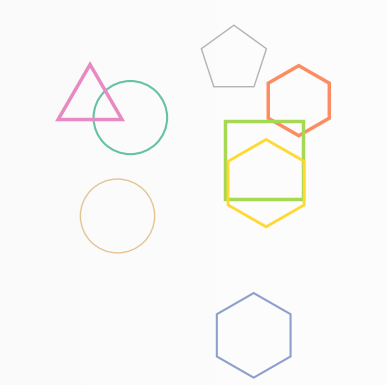[{"shape": "circle", "thickness": 1.5, "radius": 0.47, "center": [0.336, 0.695]}, {"shape": "hexagon", "thickness": 2.5, "radius": 0.45, "center": [0.771, 0.739]}, {"shape": "hexagon", "thickness": 1.5, "radius": 0.55, "center": [0.655, 0.129]}, {"shape": "triangle", "thickness": 2.5, "radius": 0.48, "center": [0.232, 0.737]}, {"shape": "square", "thickness": 2.5, "radius": 0.5, "center": [0.681, 0.584]}, {"shape": "hexagon", "thickness": 2, "radius": 0.57, "center": [0.687, 0.524]}, {"shape": "circle", "thickness": 1, "radius": 0.48, "center": [0.303, 0.439]}, {"shape": "pentagon", "thickness": 1, "radius": 0.44, "center": [0.604, 0.846]}]